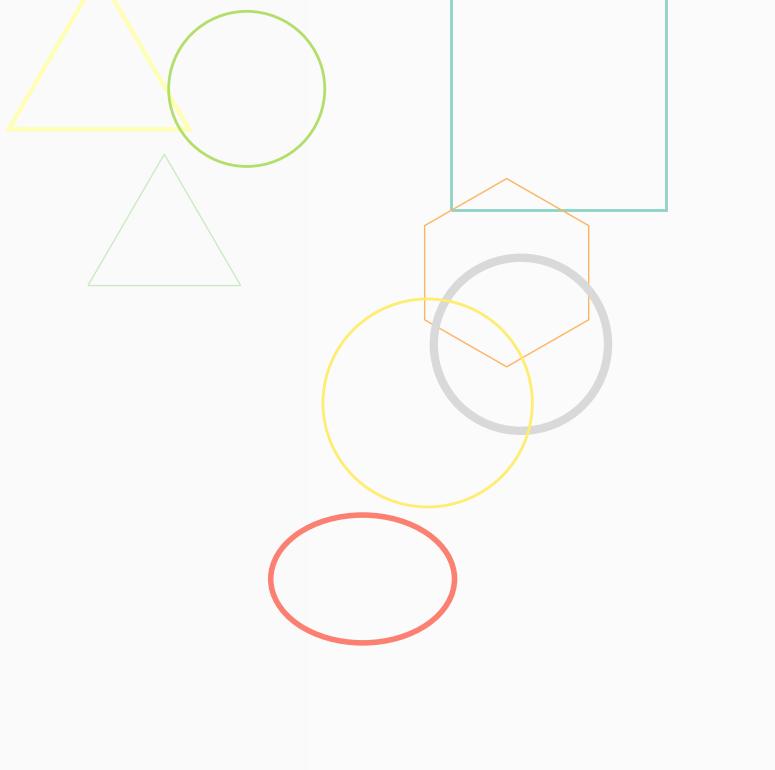[{"shape": "square", "thickness": 1, "radius": 0.69, "center": [0.721, 0.866]}, {"shape": "triangle", "thickness": 1.5, "radius": 0.67, "center": [0.128, 0.9]}, {"shape": "oval", "thickness": 2, "radius": 0.59, "center": [0.468, 0.248]}, {"shape": "hexagon", "thickness": 0.5, "radius": 0.61, "center": [0.654, 0.646]}, {"shape": "circle", "thickness": 1, "radius": 0.5, "center": [0.318, 0.885]}, {"shape": "circle", "thickness": 3, "radius": 0.56, "center": [0.672, 0.553]}, {"shape": "triangle", "thickness": 0.5, "radius": 0.57, "center": [0.212, 0.686]}, {"shape": "circle", "thickness": 1, "radius": 0.68, "center": [0.552, 0.477]}]